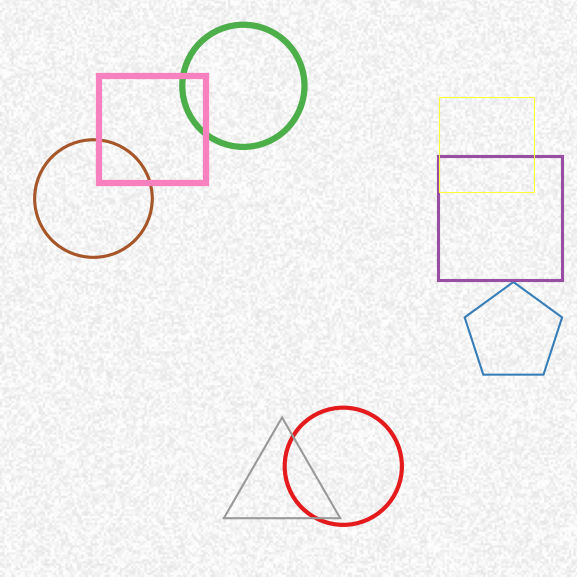[{"shape": "circle", "thickness": 2, "radius": 0.51, "center": [0.594, 0.192]}, {"shape": "pentagon", "thickness": 1, "radius": 0.44, "center": [0.889, 0.422]}, {"shape": "circle", "thickness": 3, "radius": 0.53, "center": [0.421, 0.851]}, {"shape": "square", "thickness": 1.5, "radius": 0.54, "center": [0.865, 0.621]}, {"shape": "square", "thickness": 0.5, "radius": 0.41, "center": [0.843, 0.749]}, {"shape": "circle", "thickness": 1.5, "radius": 0.51, "center": [0.162, 0.655]}, {"shape": "square", "thickness": 3, "radius": 0.46, "center": [0.264, 0.775]}, {"shape": "triangle", "thickness": 1, "radius": 0.58, "center": [0.488, 0.16]}]